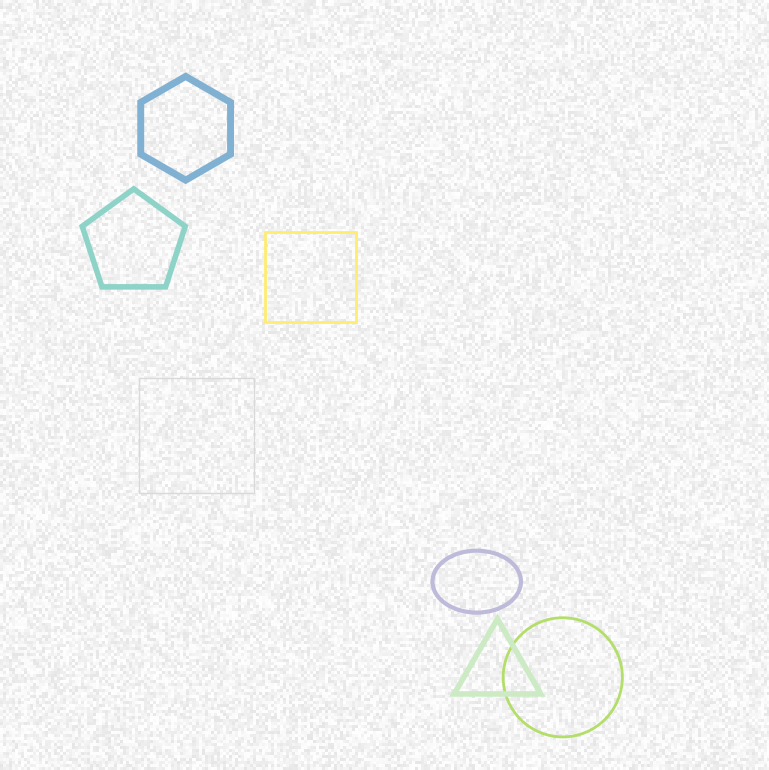[{"shape": "pentagon", "thickness": 2, "radius": 0.35, "center": [0.174, 0.684]}, {"shape": "oval", "thickness": 1.5, "radius": 0.29, "center": [0.619, 0.245]}, {"shape": "hexagon", "thickness": 2.5, "radius": 0.34, "center": [0.241, 0.833]}, {"shape": "circle", "thickness": 1, "radius": 0.39, "center": [0.731, 0.12]}, {"shape": "square", "thickness": 0.5, "radius": 0.37, "center": [0.255, 0.434]}, {"shape": "triangle", "thickness": 2, "radius": 0.33, "center": [0.646, 0.131]}, {"shape": "square", "thickness": 1, "radius": 0.29, "center": [0.404, 0.64]}]